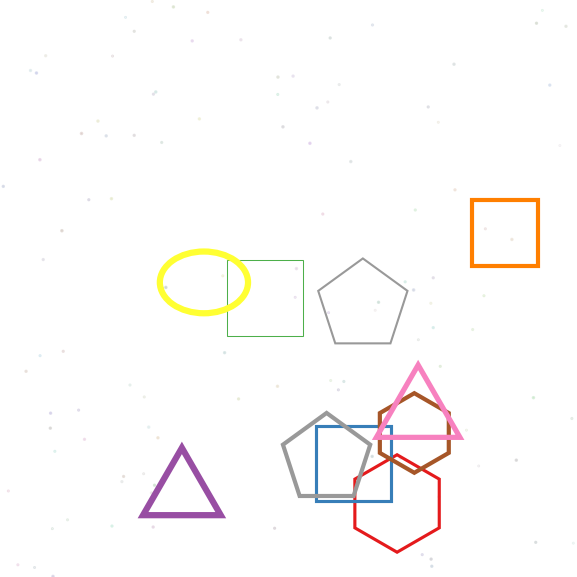[{"shape": "hexagon", "thickness": 1.5, "radius": 0.42, "center": [0.688, 0.127]}, {"shape": "square", "thickness": 1.5, "radius": 0.33, "center": [0.612, 0.196]}, {"shape": "square", "thickness": 0.5, "radius": 0.33, "center": [0.458, 0.484]}, {"shape": "triangle", "thickness": 3, "radius": 0.39, "center": [0.315, 0.146]}, {"shape": "square", "thickness": 2, "radius": 0.29, "center": [0.875, 0.595]}, {"shape": "oval", "thickness": 3, "radius": 0.38, "center": [0.353, 0.51]}, {"shape": "hexagon", "thickness": 2, "radius": 0.34, "center": [0.717, 0.249]}, {"shape": "triangle", "thickness": 2.5, "radius": 0.42, "center": [0.724, 0.284]}, {"shape": "pentagon", "thickness": 1, "radius": 0.41, "center": [0.628, 0.47]}, {"shape": "pentagon", "thickness": 2, "radius": 0.4, "center": [0.566, 0.205]}]